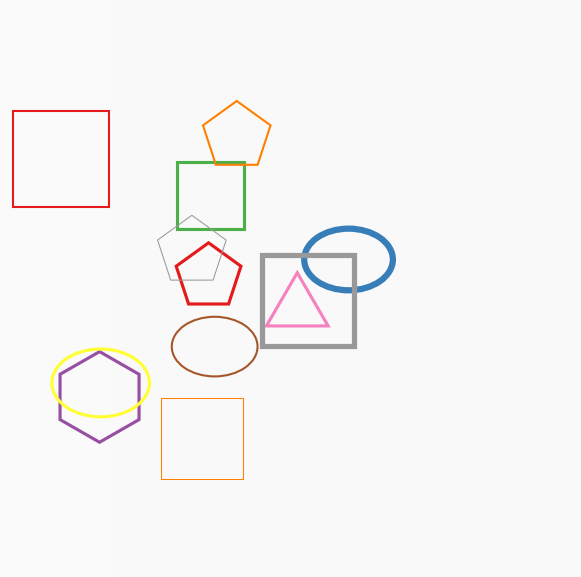[{"shape": "pentagon", "thickness": 1.5, "radius": 0.29, "center": [0.359, 0.52]}, {"shape": "square", "thickness": 1, "radius": 0.42, "center": [0.105, 0.724]}, {"shape": "oval", "thickness": 3, "radius": 0.38, "center": [0.6, 0.55]}, {"shape": "square", "thickness": 1.5, "radius": 0.29, "center": [0.362, 0.661]}, {"shape": "hexagon", "thickness": 1.5, "radius": 0.39, "center": [0.171, 0.312]}, {"shape": "pentagon", "thickness": 1, "radius": 0.31, "center": [0.407, 0.763]}, {"shape": "square", "thickness": 0.5, "radius": 0.35, "center": [0.348, 0.24]}, {"shape": "oval", "thickness": 1.5, "radius": 0.42, "center": [0.173, 0.336]}, {"shape": "oval", "thickness": 1, "radius": 0.37, "center": [0.369, 0.399]}, {"shape": "triangle", "thickness": 1.5, "radius": 0.31, "center": [0.511, 0.465]}, {"shape": "square", "thickness": 2.5, "radius": 0.39, "center": [0.53, 0.479]}, {"shape": "pentagon", "thickness": 0.5, "radius": 0.31, "center": [0.33, 0.564]}]